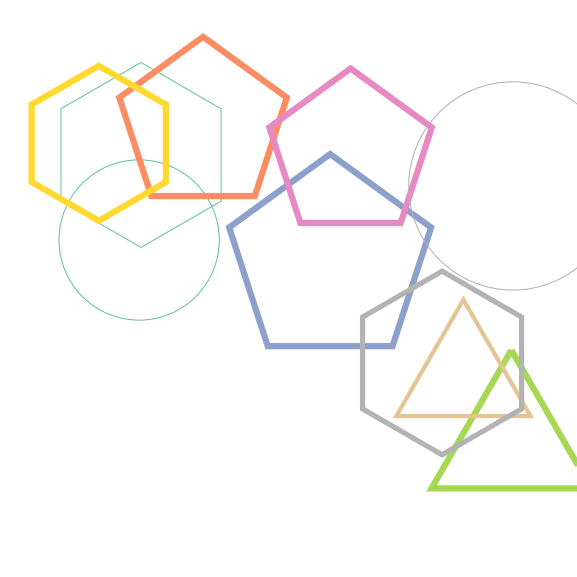[{"shape": "circle", "thickness": 0.5, "radius": 0.69, "center": [0.241, 0.584]}, {"shape": "hexagon", "thickness": 0.5, "radius": 0.8, "center": [0.244, 0.731]}, {"shape": "pentagon", "thickness": 3, "radius": 0.76, "center": [0.352, 0.783]}, {"shape": "pentagon", "thickness": 3, "radius": 0.92, "center": [0.572, 0.548]}, {"shape": "pentagon", "thickness": 3, "radius": 0.74, "center": [0.607, 0.733]}, {"shape": "triangle", "thickness": 3, "radius": 0.8, "center": [0.886, 0.233]}, {"shape": "hexagon", "thickness": 3, "radius": 0.67, "center": [0.171, 0.751]}, {"shape": "triangle", "thickness": 2, "radius": 0.67, "center": [0.802, 0.346]}, {"shape": "circle", "thickness": 0.5, "radius": 0.9, "center": [0.888, 0.677]}, {"shape": "hexagon", "thickness": 2.5, "radius": 0.79, "center": [0.766, 0.371]}]